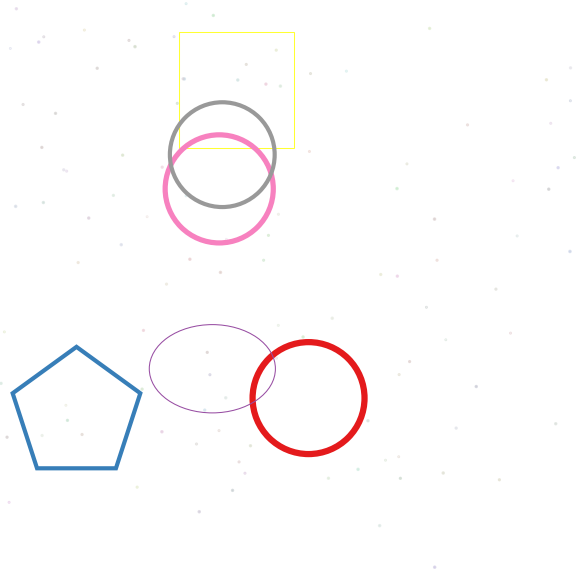[{"shape": "circle", "thickness": 3, "radius": 0.48, "center": [0.534, 0.31]}, {"shape": "pentagon", "thickness": 2, "radius": 0.58, "center": [0.132, 0.282]}, {"shape": "oval", "thickness": 0.5, "radius": 0.55, "center": [0.368, 0.361]}, {"shape": "square", "thickness": 0.5, "radius": 0.5, "center": [0.409, 0.844]}, {"shape": "circle", "thickness": 2.5, "radius": 0.47, "center": [0.38, 0.672]}, {"shape": "circle", "thickness": 2, "radius": 0.45, "center": [0.385, 0.731]}]